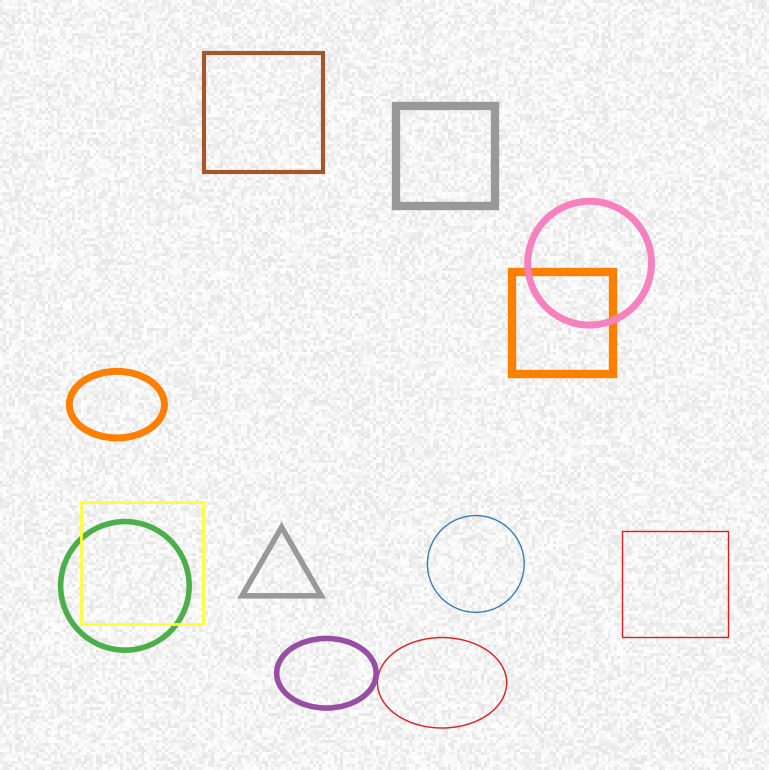[{"shape": "oval", "thickness": 0.5, "radius": 0.42, "center": [0.574, 0.113]}, {"shape": "square", "thickness": 0.5, "radius": 0.34, "center": [0.876, 0.241]}, {"shape": "circle", "thickness": 0.5, "radius": 0.31, "center": [0.618, 0.268]}, {"shape": "circle", "thickness": 2, "radius": 0.42, "center": [0.162, 0.239]}, {"shape": "oval", "thickness": 2, "radius": 0.32, "center": [0.424, 0.126]}, {"shape": "square", "thickness": 3, "radius": 0.33, "center": [0.731, 0.581]}, {"shape": "oval", "thickness": 2.5, "radius": 0.31, "center": [0.152, 0.475]}, {"shape": "square", "thickness": 1, "radius": 0.4, "center": [0.184, 0.269]}, {"shape": "square", "thickness": 1.5, "radius": 0.39, "center": [0.342, 0.853]}, {"shape": "circle", "thickness": 2.5, "radius": 0.4, "center": [0.766, 0.658]}, {"shape": "triangle", "thickness": 2, "radius": 0.3, "center": [0.366, 0.256]}, {"shape": "square", "thickness": 3, "radius": 0.32, "center": [0.579, 0.798]}]